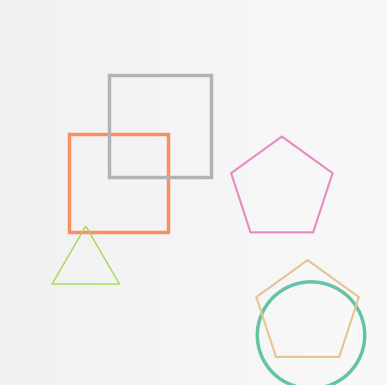[{"shape": "circle", "thickness": 2.5, "radius": 0.69, "center": [0.803, 0.129]}, {"shape": "square", "thickness": 2.5, "radius": 0.63, "center": [0.306, 0.524]}, {"shape": "pentagon", "thickness": 1.5, "radius": 0.69, "center": [0.727, 0.508]}, {"shape": "triangle", "thickness": 1, "radius": 0.5, "center": [0.221, 0.312]}, {"shape": "pentagon", "thickness": 1.5, "radius": 0.69, "center": [0.794, 0.185]}, {"shape": "square", "thickness": 2.5, "radius": 0.66, "center": [0.413, 0.674]}]